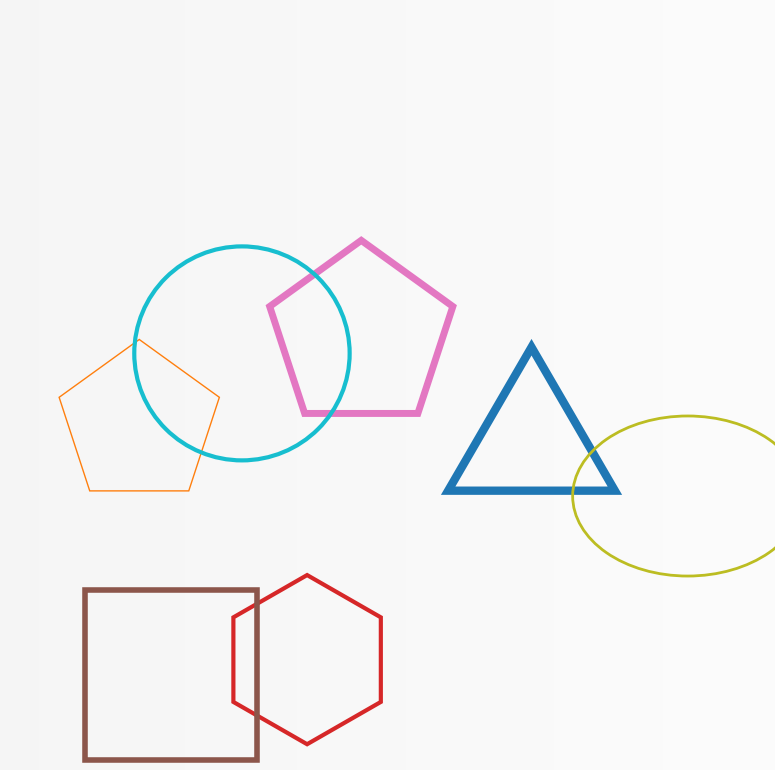[{"shape": "triangle", "thickness": 3, "radius": 0.62, "center": [0.686, 0.425]}, {"shape": "pentagon", "thickness": 0.5, "radius": 0.54, "center": [0.18, 0.45]}, {"shape": "hexagon", "thickness": 1.5, "radius": 0.55, "center": [0.396, 0.143]}, {"shape": "square", "thickness": 2, "radius": 0.55, "center": [0.221, 0.123]}, {"shape": "pentagon", "thickness": 2.5, "radius": 0.62, "center": [0.466, 0.564]}, {"shape": "oval", "thickness": 1, "radius": 0.74, "center": [0.887, 0.356]}, {"shape": "circle", "thickness": 1.5, "radius": 0.69, "center": [0.312, 0.541]}]